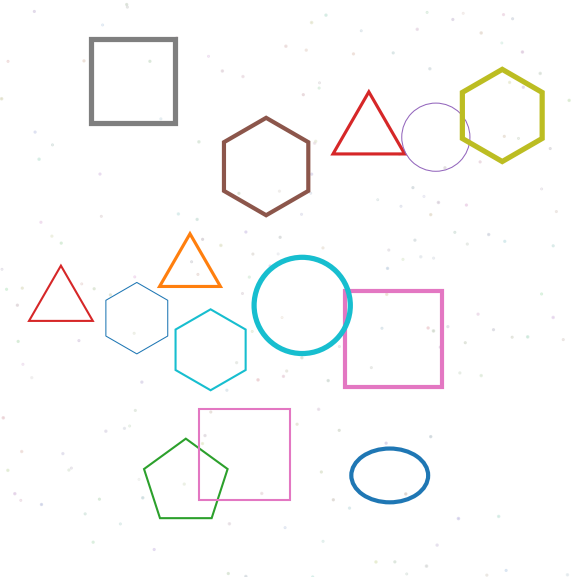[{"shape": "hexagon", "thickness": 0.5, "radius": 0.31, "center": [0.237, 0.448]}, {"shape": "oval", "thickness": 2, "radius": 0.33, "center": [0.675, 0.176]}, {"shape": "triangle", "thickness": 1.5, "radius": 0.3, "center": [0.329, 0.534]}, {"shape": "pentagon", "thickness": 1, "radius": 0.38, "center": [0.322, 0.163]}, {"shape": "triangle", "thickness": 1.5, "radius": 0.36, "center": [0.639, 0.768]}, {"shape": "triangle", "thickness": 1, "radius": 0.32, "center": [0.105, 0.475]}, {"shape": "circle", "thickness": 0.5, "radius": 0.3, "center": [0.755, 0.762]}, {"shape": "hexagon", "thickness": 2, "radius": 0.42, "center": [0.461, 0.711]}, {"shape": "square", "thickness": 1, "radius": 0.4, "center": [0.424, 0.212]}, {"shape": "square", "thickness": 2, "radius": 0.42, "center": [0.681, 0.412]}, {"shape": "square", "thickness": 2.5, "radius": 0.37, "center": [0.231, 0.859]}, {"shape": "hexagon", "thickness": 2.5, "radius": 0.4, "center": [0.87, 0.799]}, {"shape": "circle", "thickness": 2.5, "radius": 0.42, "center": [0.523, 0.47]}, {"shape": "hexagon", "thickness": 1, "radius": 0.35, "center": [0.365, 0.393]}]